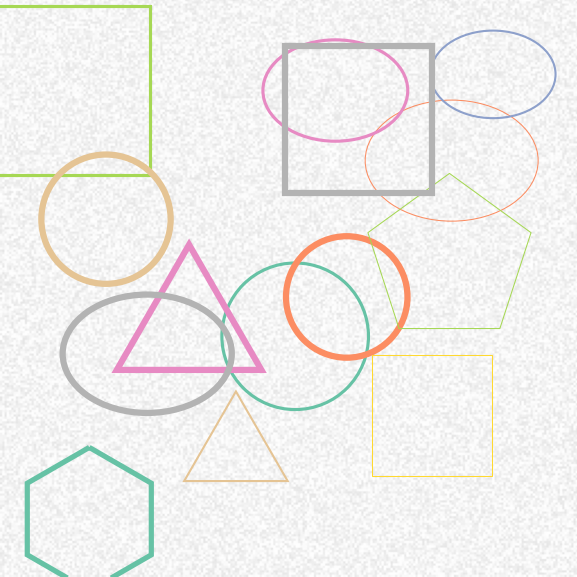[{"shape": "hexagon", "thickness": 2.5, "radius": 0.62, "center": [0.155, 0.1]}, {"shape": "circle", "thickness": 1.5, "radius": 0.63, "center": [0.511, 0.417]}, {"shape": "circle", "thickness": 3, "radius": 0.53, "center": [0.6, 0.485]}, {"shape": "oval", "thickness": 0.5, "radius": 0.75, "center": [0.782, 0.721]}, {"shape": "oval", "thickness": 1, "radius": 0.54, "center": [0.854, 0.87]}, {"shape": "triangle", "thickness": 3, "radius": 0.72, "center": [0.327, 0.431]}, {"shape": "oval", "thickness": 1.5, "radius": 0.63, "center": [0.581, 0.842]}, {"shape": "square", "thickness": 1.5, "radius": 0.73, "center": [0.113, 0.842]}, {"shape": "pentagon", "thickness": 0.5, "radius": 0.74, "center": [0.778, 0.55]}, {"shape": "square", "thickness": 0.5, "radius": 0.52, "center": [0.747, 0.28]}, {"shape": "triangle", "thickness": 1, "radius": 0.52, "center": [0.409, 0.218]}, {"shape": "circle", "thickness": 3, "radius": 0.56, "center": [0.184, 0.62]}, {"shape": "square", "thickness": 3, "radius": 0.63, "center": [0.62, 0.792]}, {"shape": "oval", "thickness": 3, "radius": 0.73, "center": [0.255, 0.387]}]